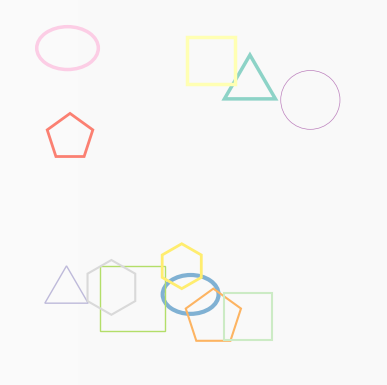[{"shape": "triangle", "thickness": 2.5, "radius": 0.38, "center": [0.645, 0.781]}, {"shape": "square", "thickness": 2.5, "radius": 0.31, "center": [0.545, 0.843]}, {"shape": "triangle", "thickness": 1, "radius": 0.32, "center": [0.172, 0.245]}, {"shape": "pentagon", "thickness": 2, "radius": 0.31, "center": [0.181, 0.644]}, {"shape": "oval", "thickness": 3, "radius": 0.36, "center": [0.492, 0.235]}, {"shape": "pentagon", "thickness": 1.5, "radius": 0.37, "center": [0.551, 0.175]}, {"shape": "square", "thickness": 1, "radius": 0.42, "center": [0.341, 0.224]}, {"shape": "oval", "thickness": 2.5, "radius": 0.4, "center": [0.174, 0.875]}, {"shape": "hexagon", "thickness": 1.5, "radius": 0.36, "center": [0.287, 0.254]}, {"shape": "circle", "thickness": 0.5, "radius": 0.38, "center": [0.801, 0.74]}, {"shape": "square", "thickness": 1.5, "radius": 0.31, "center": [0.641, 0.178]}, {"shape": "hexagon", "thickness": 2, "radius": 0.29, "center": [0.469, 0.309]}]